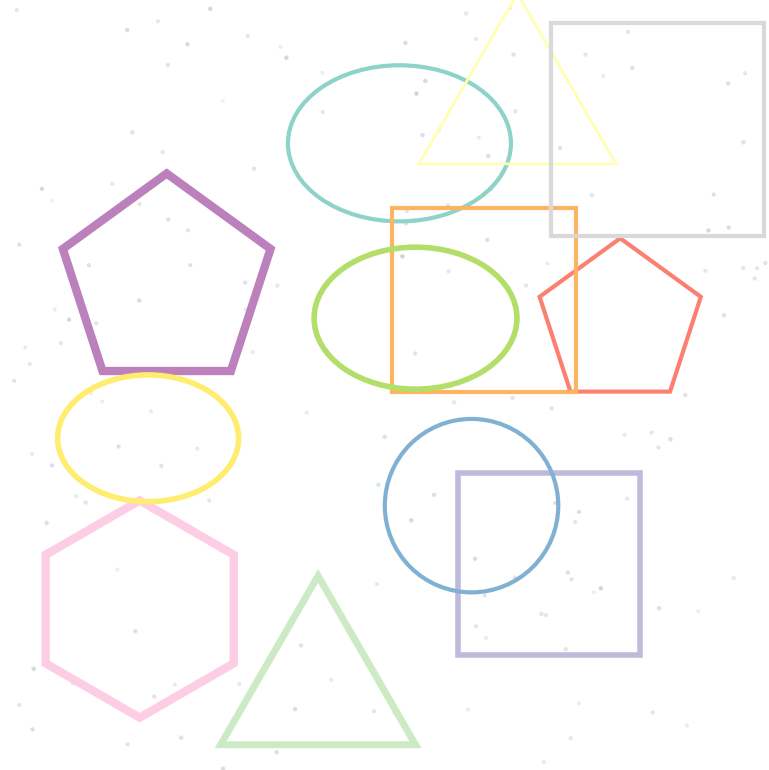[{"shape": "oval", "thickness": 1.5, "radius": 0.72, "center": [0.519, 0.814]}, {"shape": "triangle", "thickness": 1, "radius": 0.74, "center": [0.672, 0.861]}, {"shape": "square", "thickness": 2, "radius": 0.59, "center": [0.713, 0.268]}, {"shape": "pentagon", "thickness": 1.5, "radius": 0.55, "center": [0.805, 0.58]}, {"shape": "circle", "thickness": 1.5, "radius": 0.56, "center": [0.612, 0.343]}, {"shape": "square", "thickness": 1.5, "radius": 0.6, "center": [0.629, 0.611]}, {"shape": "oval", "thickness": 2, "radius": 0.66, "center": [0.54, 0.587]}, {"shape": "hexagon", "thickness": 3, "radius": 0.7, "center": [0.181, 0.209]}, {"shape": "square", "thickness": 1.5, "radius": 0.69, "center": [0.854, 0.831]}, {"shape": "pentagon", "thickness": 3, "radius": 0.71, "center": [0.216, 0.633]}, {"shape": "triangle", "thickness": 2.5, "radius": 0.73, "center": [0.413, 0.106]}, {"shape": "oval", "thickness": 2, "radius": 0.59, "center": [0.192, 0.431]}]